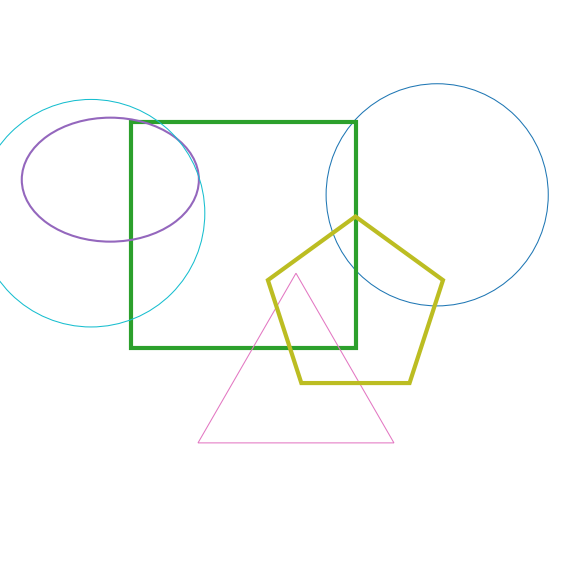[{"shape": "circle", "thickness": 0.5, "radius": 0.96, "center": [0.757, 0.662]}, {"shape": "square", "thickness": 2, "radius": 0.98, "center": [0.422, 0.593]}, {"shape": "oval", "thickness": 1, "radius": 0.77, "center": [0.191, 0.688]}, {"shape": "triangle", "thickness": 0.5, "radius": 0.98, "center": [0.513, 0.33]}, {"shape": "pentagon", "thickness": 2, "radius": 0.8, "center": [0.615, 0.465]}, {"shape": "circle", "thickness": 0.5, "radius": 0.98, "center": [0.158, 0.63]}]